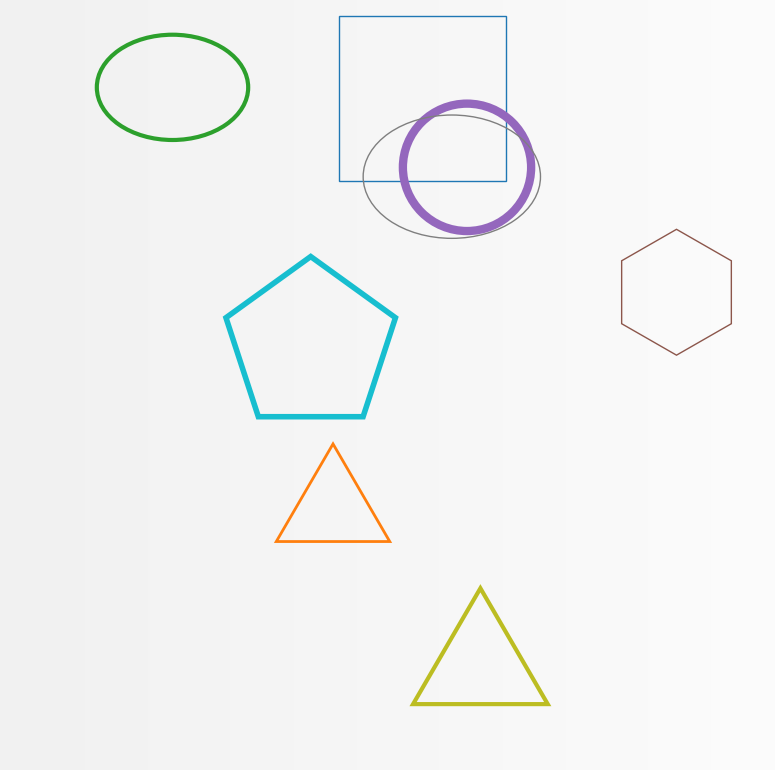[{"shape": "square", "thickness": 0.5, "radius": 0.54, "center": [0.545, 0.872]}, {"shape": "triangle", "thickness": 1, "radius": 0.42, "center": [0.43, 0.339]}, {"shape": "oval", "thickness": 1.5, "radius": 0.49, "center": [0.223, 0.887]}, {"shape": "circle", "thickness": 3, "radius": 0.41, "center": [0.603, 0.783]}, {"shape": "hexagon", "thickness": 0.5, "radius": 0.41, "center": [0.873, 0.62]}, {"shape": "oval", "thickness": 0.5, "radius": 0.57, "center": [0.583, 0.771]}, {"shape": "triangle", "thickness": 1.5, "radius": 0.5, "center": [0.62, 0.136]}, {"shape": "pentagon", "thickness": 2, "radius": 0.57, "center": [0.401, 0.552]}]